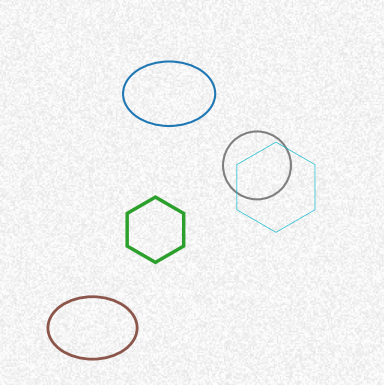[{"shape": "oval", "thickness": 1.5, "radius": 0.6, "center": [0.439, 0.757]}, {"shape": "hexagon", "thickness": 2.5, "radius": 0.42, "center": [0.404, 0.403]}, {"shape": "oval", "thickness": 2, "radius": 0.58, "center": [0.24, 0.148]}, {"shape": "circle", "thickness": 1.5, "radius": 0.44, "center": [0.668, 0.57]}, {"shape": "hexagon", "thickness": 0.5, "radius": 0.59, "center": [0.717, 0.514]}]